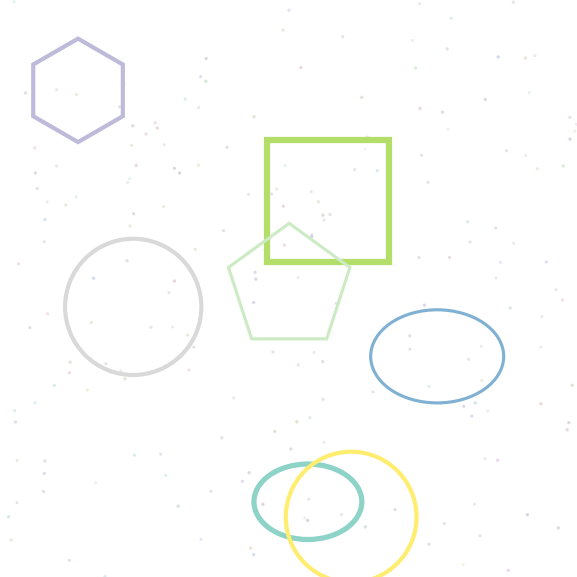[{"shape": "oval", "thickness": 2.5, "radius": 0.47, "center": [0.533, 0.13]}, {"shape": "hexagon", "thickness": 2, "radius": 0.45, "center": [0.135, 0.843]}, {"shape": "oval", "thickness": 1.5, "radius": 0.58, "center": [0.757, 0.382]}, {"shape": "square", "thickness": 3, "radius": 0.53, "center": [0.569, 0.652]}, {"shape": "circle", "thickness": 2, "radius": 0.59, "center": [0.231, 0.468]}, {"shape": "pentagon", "thickness": 1.5, "radius": 0.55, "center": [0.501, 0.502]}, {"shape": "circle", "thickness": 2, "radius": 0.57, "center": [0.608, 0.104]}]